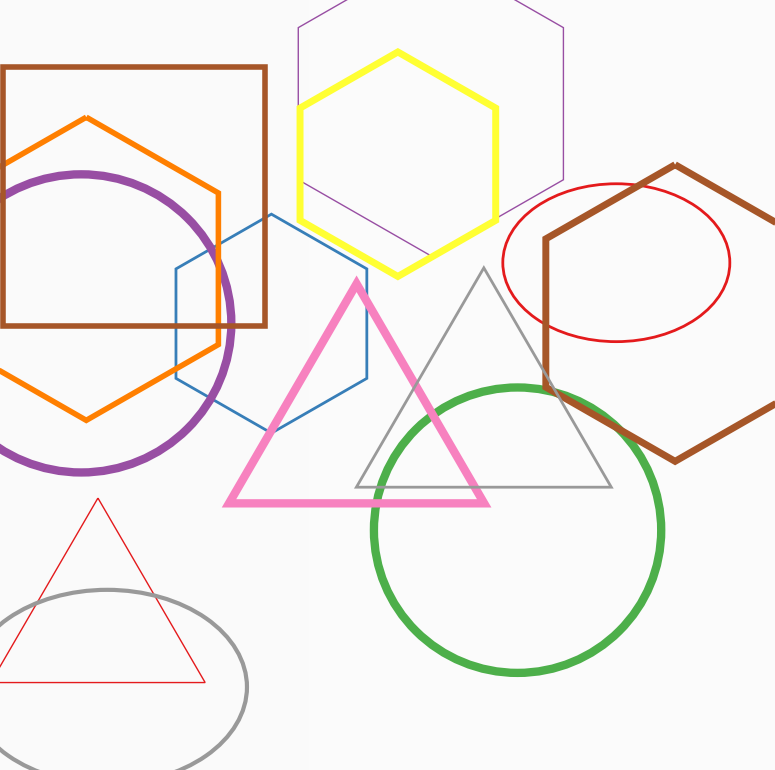[{"shape": "triangle", "thickness": 0.5, "radius": 0.8, "center": [0.126, 0.193]}, {"shape": "oval", "thickness": 1, "radius": 0.73, "center": [0.795, 0.659]}, {"shape": "hexagon", "thickness": 1, "radius": 0.71, "center": [0.35, 0.58]}, {"shape": "circle", "thickness": 3, "radius": 0.93, "center": [0.668, 0.311]}, {"shape": "hexagon", "thickness": 0.5, "radius": 0.99, "center": [0.556, 0.865]}, {"shape": "circle", "thickness": 3, "radius": 0.97, "center": [0.105, 0.58]}, {"shape": "hexagon", "thickness": 2, "radius": 0.98, "center": [0.111, 0.651]}, {"shape": "hexagon", "thickness": 2.5, "radius": 0.73, "center": [0.513, 0.787]}, {"shape": "hexagon", "thickness": 2.5, "radius": 0.96, "center": [0.871, 0.593]}, {"shape": "square", "thickness": 2, "radius": 0.84, "center": [0.173, 0.745]}, {"shape": "triangle", "thickness": 3, "radius": 0.95, "center": [0.46, 0.441]}, {"shape": "triangle", "thickness": 1, "radius": 0.95, "center": [0.624, 0.462]}, {"shape": "oval", "thickness": 1.5, "radius": 0.9, "center": [0.138, 0.108]}]